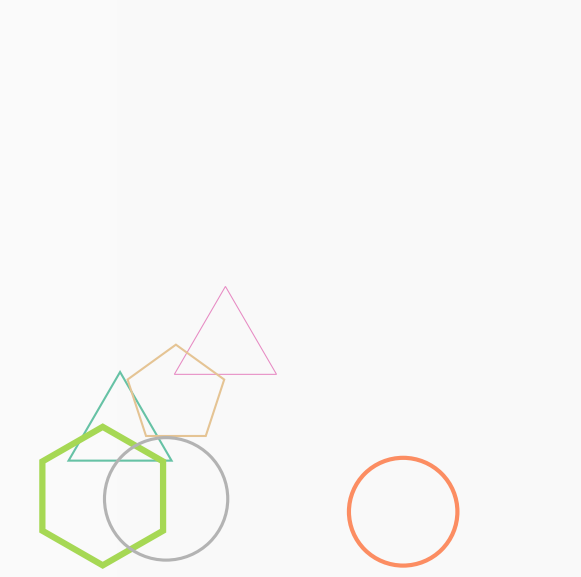[{"shape": "triangle", "thickness": 1, "radius": 0.51, "center": [0.207, 0.253]}, {"shape": "circle", "thickness": 2, "radius": 0.47, "center": [0.694, 0.113]}, {"shape": "triangle", "thickness": 0.5, "radius": 0.51, "center": [0.388, 0.402]}, {"shape": "hexagon", "thickness": 3, "radius": 0.6, "center": [0.177, 0.14]}, {"shape": "pentagon", "thickness": 1, "radius": 0.44, "center": [0.303, 0.315]}, {"shape": "circle", "thickness": 1.5, "radius": 0.53, "center": [0.286, 0.135]}]